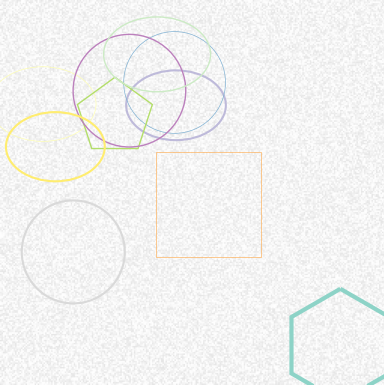[{"shape": "hexagon", "thickness": 3, "radius": 0.73, "center": [0.884, 0.103]}, {"shape": "oval", "thickness": 0.5, "radius": 0.69, "center": [0.111, 0.73]}, {"shape": "oval", "thickness": 1.5, "radius": 0.65, "center": [0.457, 0.727]}, {"shape": "circle", "thickness": 0.5, "radius": 0.66, "center": [0.453, 0.786]}, {"shape": "square", "thickness": 0.5, "radius": 0.68, "center": [0.541, 0.47]}, {"shape": "pentagon", "thickness": 1, "radius": 0.51, "center": [0.298, 0.697]}, {"shape": "circle", "thickness": 1.5, "radius": 0.67, "center": [0.19, 0.346]}, {"shape": "circle", "thickness": 1, "radius": 0.73, "center": [0.336, 0.764]}, {"shape": "oval", "thickness": 1, "radius": 0.69, "center": [0.408, 0.859]}, {"shape": "oval", "thickness": 1.5, "radius": 0.64, "center": [0.144, 0.619]}]